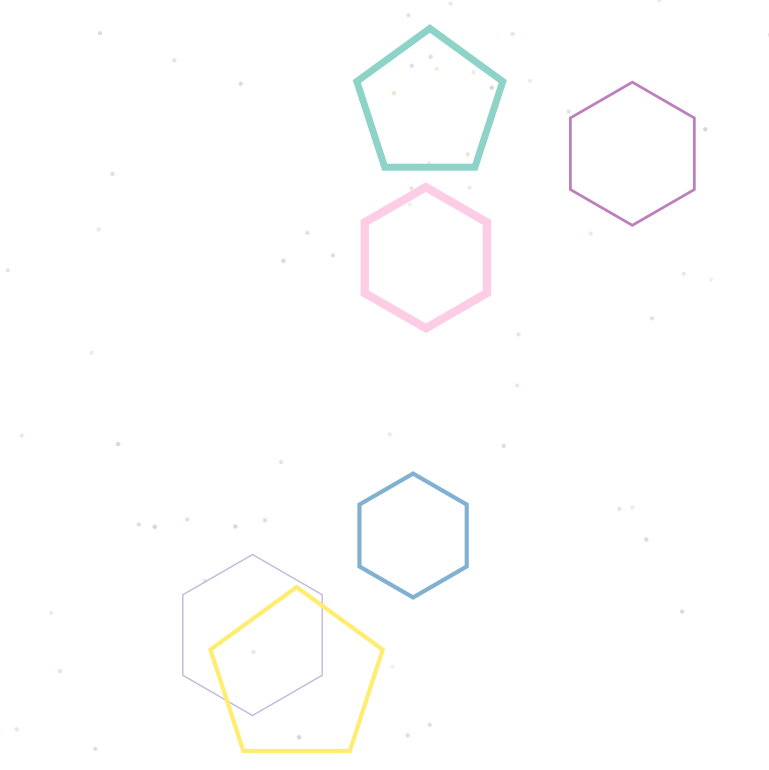[{"shape": "pentagon", "thickness": 2.5, "radius": 0.5, "center": [0.558, 0.863]}, {"shape": "hexagon", "thickness": 0.5, "radius": 0.52, "center": [0.328, 0.175]}, {"shape": "hexagon", "thickness": 1.5, "radius": 0.4, "center": [0.536, 0.305]}, {"shape": "hexagon", "thickness": 3, "radius": 0.46, "center": [0.553, 0.665]}, {"shape": "hexagon", "thickness": 1, "radius": 0.46, "center": [0.821, 0.8]}, {"shape": "pentagon", "thickness": 1.5, "radius": 0.59, "center": [0.385, 0.12]}]